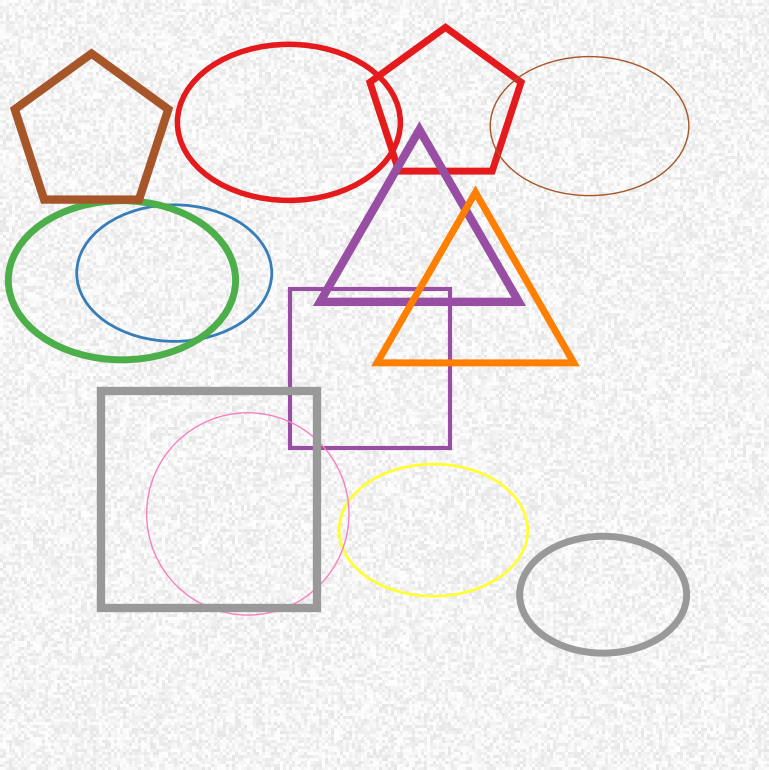[{"shape": "oval", "thickness": 2, "radius": 0.72, "center": [0.375, 0.841]}, {"shape": "pentagon", "thickness": 2.5, "radius": 0.52, "center": [0.579, 0.861]}, {"shape": "oval", "thickness": 1, "radius": 0.63, "center": [0.226, 0.645]}, {"shape": "oval", "thickness": 2.5, "radius": 0.74, "center": [0.158, 0.636]}, {"shape": "triangle", "thickness": 3, "radius": 0.75, "center": [0.545, 0.683]}, {"shape": "square", "thickness": 1.5, "radius": 0.52, "center": [0.48, 0.521]}, {"shape": "triangle", "thickness": 2.5, "radius": 0.74, "center": [0.617, 0.603]}, {"shape": "oval", "thickness": 1, "radius": 0.61, "center": [0.563, 0.311]}, {"shape": "oval", "thickness": 0.5, "radius": 0.64, "center": [0.766, 0.836]}, {"shape": "pentagon", "thickness": 3, "radius": 0.52, "center": [0.119, 0.826]}, {"shape": "circle", "thickness": 0.5, "radius": 0.66, "center": [0.322, 0.333]}, {"shape": "oval", "thickness": 2.5, "radius": 0.54, "center": [0.783, 0.228]}, {"shape": "square", "thickness": 3, "radius": 0.7, "center": [0.271, 0.351]}]